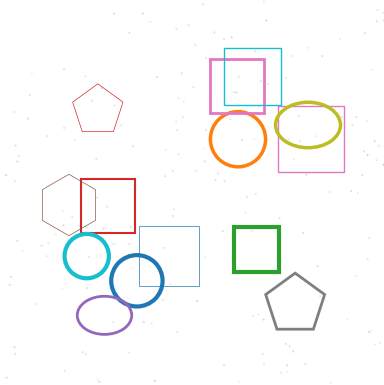[{"shape": "square", "thickness": 0.5, "radius": 0.39, "center": [0.44, 0.335]}, {"shape": "circle", "thickness": 3, "radius": 0.33, "center": [0.356, 0.271]}, {"shape": "circle", "thickness": 2.5, "radius": 0.36, "center": [0.618, 0.638]}, {"shape": "square", "thickness": 3, "radius": 0.29, "center": [0.666, 0.351]}, {"shape": "pentagon", "thickness": 0.5, "radius": 0.34, "center": [0.254, 0.714]}, {"shape": "square", "thickness": 1.5, "radius": 0.35, "center": [0.281, 0.465]}, {"shape": "oval", "thickness": 2, "radius": 0.35, "center": [0.271, 0.181]}, {"shape": "hexagon", "thickness": 0.5, "radius": 0.4, "center": [0.179, 0.468]}, {"shape": "square", "thickness": 1, "radius": 0.43, "center": [0.807, 0.639]}, {"shape": "square", "thickness": 2, "radius": 0.35, "center": [0.615, 0.777]}, {"shape": "pentagon", "thickness": 2, "radius": 0.4, "center": [0.767, 0.21]}, {"shape": "oval", "thickness": 2.5, "radius": 0.42, "center": [0.8, 0.675]}, {"shape": "square", "thickness": 1, "radius": 0.37, "center": [0.656, 0.801]}, {"shape": "circle", "thickness": 3, "radius": 0.29, "center": [0.225, 0.335]}]